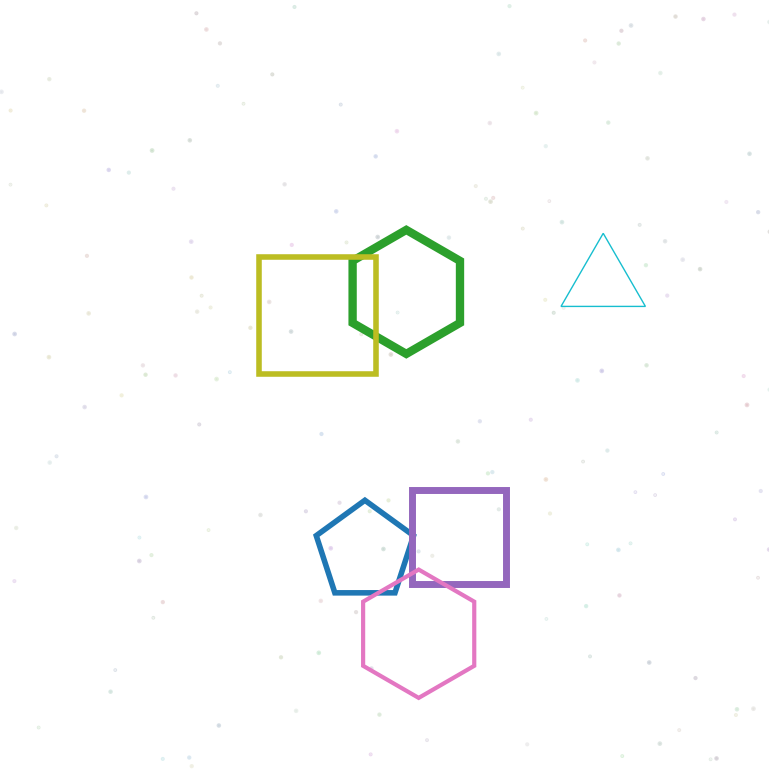[{"shape": "pentagon", "thickness": 2, "radius": 0.33, "center": [0.474, 0.284]}, {"shape": "hexagon", "thickness": 3, "radius": 0.4, "center": [0.528, 0.621]}, {"shape": "square", "thickness": 2.5, "radius": 0.31, "center": [0.596, 0.302]}, {"shape": "hexagon", "thickness": 1.5, "radius": 0.42, "center": [0.544, 0.177]}, {"shape": "square", "thickness": 2, "radius": 0.38, "center": [0.412, 0.59]}, {"shape": "triangle", "thickness": 0.5, "radius": 0.32, "center": [0.783, 0.634]}]